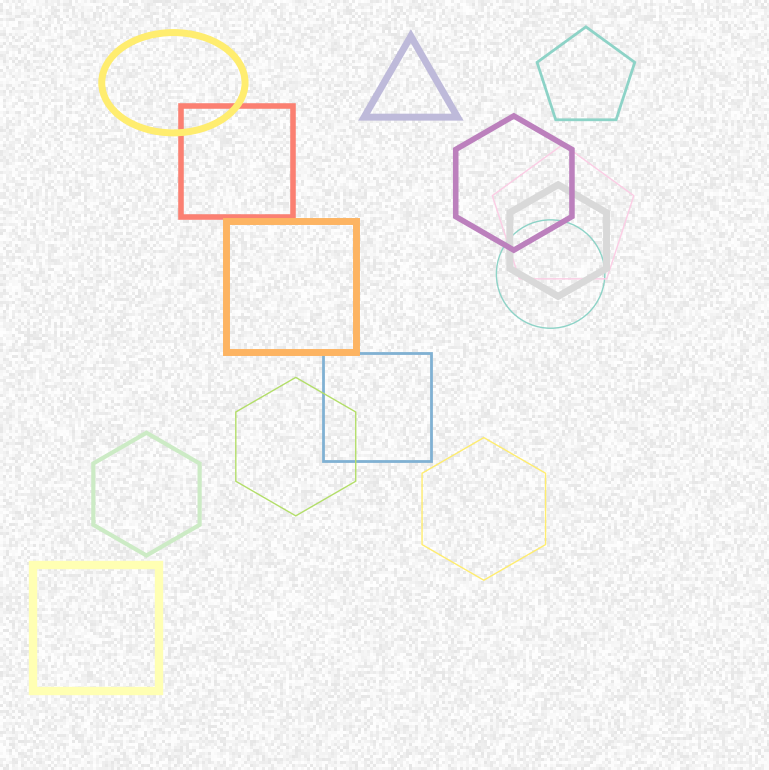[{"shape": "pentagon", "thickness": 1, "radius": 0.33, "center": [0.761, 0.898]}, {"shape": "circle", "thickness": 0.5, "radius": 0.35, "center": [0.715, 0.644]}, {"shape": "square", "thickness": 3, "radius": 0.41, "center": [0.125, 0.184]}, {"shape": "triangle", "thickness": 2.5, "radius": 0.35, "center": [0.534, 0.883]}, {"shape": "square", "thickness": 2, "radius": 0.36, "center": [0.308, 0.79]}, {"shape": "square", "thickness": 1, "radius": 0.35, "center": [0.489, 0.471]}, {"shape": "square", "thickness": 2.5, "radius": 0.42, "center": [0.378, 0.628]}, {"shape": "hexagon", "thickness": 0.5, "radius": 0.45, "center": [0.384, 0.42]}, {"shape": "pentagon", "thickness": 0.5, "radius": 0.48, "center": [0.731, 0.716]}, {"shape": "hexagon", "thickness": 2.5, "radius": 0.36, "center": [0.725, 0.688]}, {"shape": "hexagon", "thickness": 2, "radius": 0.44, "center": [0.667, 0.762]}, {"shape": "hexagon", "thickness": 1.5, "radius": 0.4, "center": [0.19, 0.358]}, {"shape": "oval", "thickness": 2.5, "radius": 0.47, "center": [0.225, 0.893]}, {"shape": "hexagon", "thickness": 0.5, "radius": 0.46, "center": [0.628, 0.339]}]